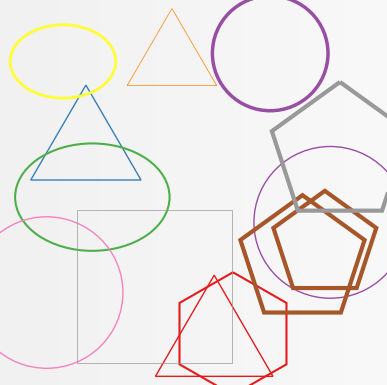[{"shape": "hexagon", "thickness": 1.5, "radius": 0.8, "center": [0.601, 0.133]}, {"shape": "triangle", "thickness": 1, "radius": 0.88, "center": [0.553, 0.11]}, {"shape": "triangle", "thickness": 1, "radius": 0.82, "center": [0.222, 0.615]}, {"shape": "oval", "thickness": 1.5, "radius": 1.0, "center": [0.238, 0.488]}, {"shape": "circle", "thickness": 1, "radius": 0.99, "center": [0.852, 0.422]}, {"shape": "circle", "thickness": 2.5, "radius": 0.75, "center": [0.697, 0.862]}, {"shape": "triangle", "thickness": 0.5, "radius": 0.67, "center": [0.444, 0.844]}, {"shape": "oval", "thickness": 2, "radius": 0.68, "center": [0.163, 0.84]}, {"shape": "pentagon", "thickness": 3, "radius": 0.7, "center": [0.838, 0.365]}, {"shape": "pentagon", "thickness": 3, "radius": 0.84, "center": [0.781, 0.325]}, {"shape": "circle", "thickness": 1, "radius": 0.98, "center": [0.12, 0.24]}, {"shape": "pentagon", "thickness": 3, "radius": 0.92, "center": [0.877, 0.602]}, {"shape": "square", "thickness": 0.5, "radius": 1.0, "center": [0.398, 0.256]}]